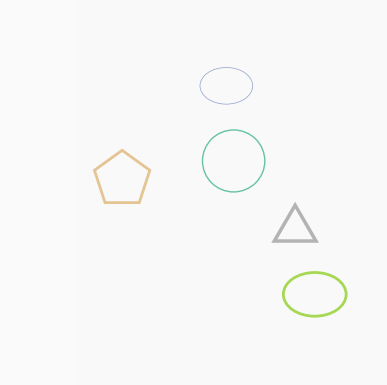[{"shape": "circle", "thickness": 1, "radius": 0.4, "center": [0.603, 0.582]}, {"shape": "oval", "thickness": 0.5, "radius": 0.34, "center": [0.584, 0.777]}, {"shape": "oval", "thickness": 2, "radius": 0.41, "center": [0.812, 0.235]}, {"shape": "pentagon", "thickness": 2, "radius": 0.38, "center": [0.315, 0.534]}, {"shape": "triangle", "thickness": 2.5, "radius": 0.31, "center": [0.762, 0.405]}]